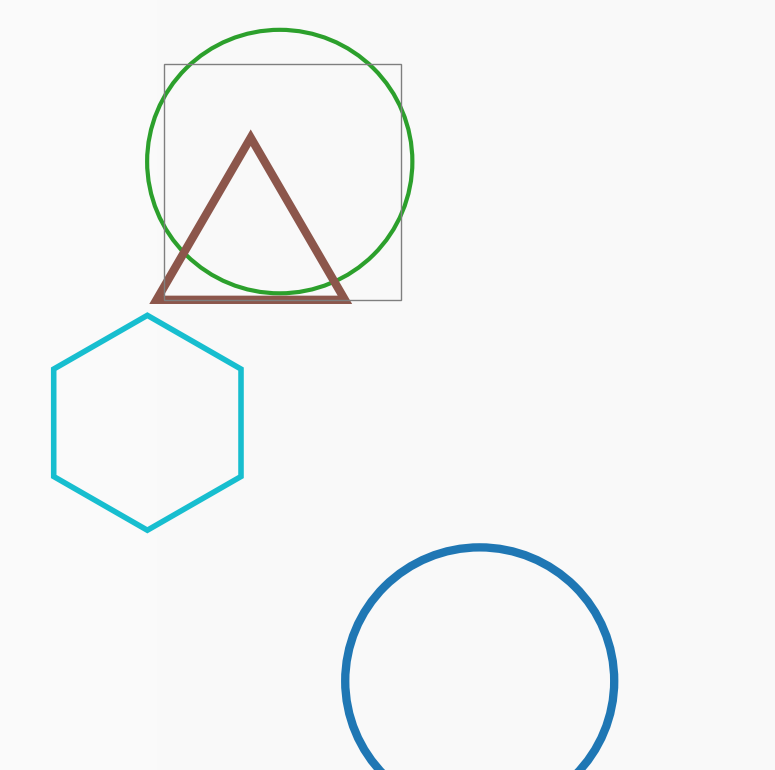[{"shape": "circle", "thickness": 3, "radius": 0.87, "center": [0.619, 0.116]}, {"shape": "circle", "thickness": 1.5, "radius": 0.86, "center": [0.361, 0.79]}, {"shape": "triangle", "thickness": 3, "radius": 0.7, "center": [0.324, 0.681]}, {"shape": "square", "thickness": 0.5, "radius": 0.76, "center": [0.365, 0.763]}, {"shape": "hexagon", "thickness": 2, "radius": 0.7, "center": [0.19, 0.451]}]